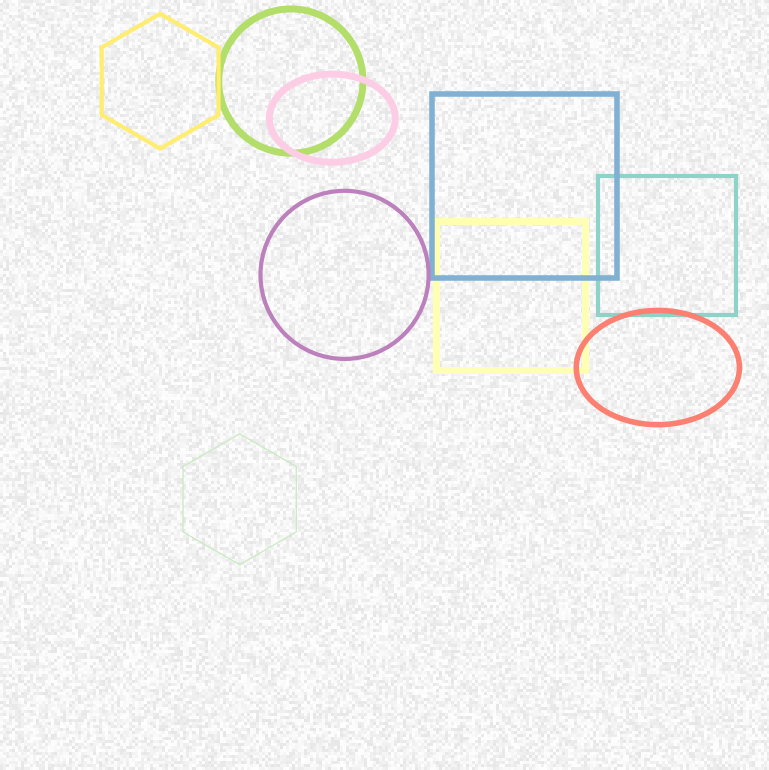[{"shape": "square", "thickness": 1.5, "radius": 0.45, "center": [0.866, 0.681]}, {"shape": "square", "thickness": 2.5, "radius": 0.48, "center": [0.663, 0.616]}, {"shape": "oval", "thickness": 2, "radius": 0.53, "center": [0.854, 0.523]}, {"shape": "square", "thickness": 2, "radius": 0.6, "center": [0.681, 0.758]}, {"shape": "circle", "thickness": 2.5, "radius": 0.47, "center": [0.378, 0.895]}, {"shape": "oval", "thickness": 2.5, "radius": 0.41, "center": [0.432, 0.847]}, {"shape": "circle", "thickness": 1.5, "radius": 0.55, "center": [0.447, 0.643]}, {"shape": "hexagon", "thickness": 0.5, "radius": 0.42, "center": [0.311, 0.352]}, {"shape": "hexagon", "thickness": 1.5, "radius": 0.44, "center": [0.208, 0.895]}]